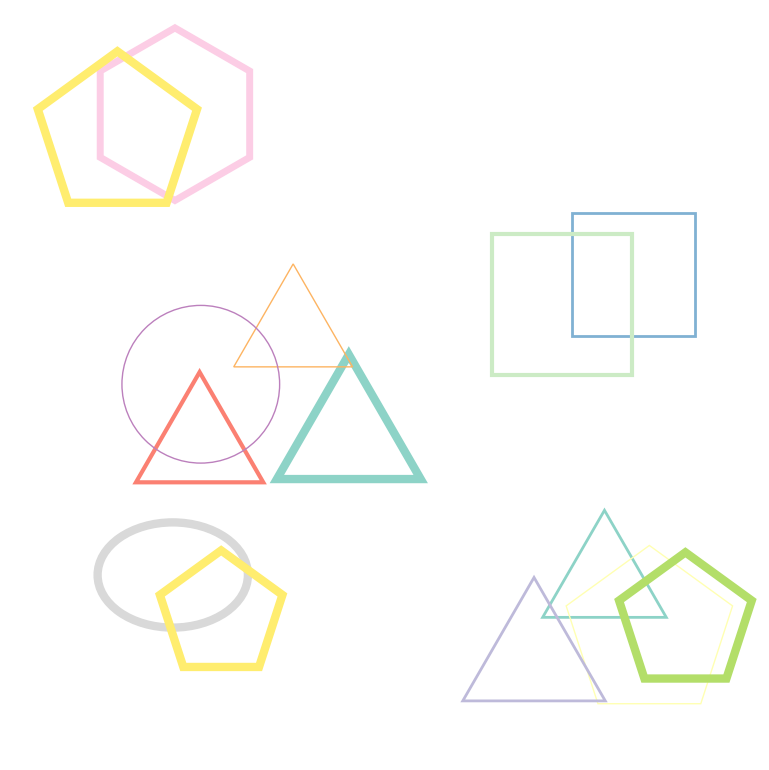[{"shape": "triangle", "thickness": 3, "radius": 0.54, "center": [0.453, 0.432]}, {"shape": "triangle", "thickness": 1, "radius": 0.46, "center": [0.785, 0.245]}, {"shape": "pentagon", "thickness": 0.5, "radius": 0.57, "center": [0.843, 0.178]}, {"shape": "triangle", "thickness": 1, "radius": 0.53, "center": [0.694, 0.143]}, {"shape": "triangle", "thickness": 1.5, "radius": 0.48, "center": [0.259, 0.421]}, {"shape": "square", "thickness": 1, "radius": 0.4, "center": [0.823, 0.644]}, {"shape": "triangle", "thickness": 0.5, "radius": 0.45, "center": [0.381, 0.568]}, {"shape": "pentagon", "thickness": 3, "radius": 0.45, "center": [0.89, 0.192]}, {"shape": "hexagon", "thickness": 2.5, "radius": 0.56, "center": [0.227, 0.852]}, {"shape": "oval", "thickness": 3, "radius": 0.49, "center": [0.224, 0.253]}, {"shape": "circle", "thickness": 0.5, "radius": 0.51, "center": [0.261, 0.501]}, {"shape": "square", "thickness": 1.5, "radius": 0.46, "center": [0.73, 0.604]}, {"shape": "pentagon", "thickness": 3, "radius": 0.42, "center": [0.287, 0.202]}, {"shape": "pentagon", "thickness": 3, "radius": 0.54, "center": [0.152, 0.825]}]